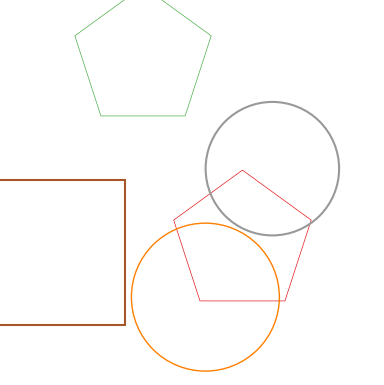[{"shape": "pentagon", "thickness": 0.5, "radius": 0.94, "center": [0.63, 0.37]}, {"shape": "pentagon", "thickness": 0.5, "radius": 0.93, "center": [0.371, 0.849]}, {"shape": "circle", "thickness": 1, "radius": 0.96, "center": [0.533, 0.228]}, {"shape": "square", "thickness": 1.5, "radius": 0.94, "center": [0.137, 0.345]}, {"shape": "circle", "thickness": 1.5, "radius": 0.87, "center": [0.707, 0.562]}]